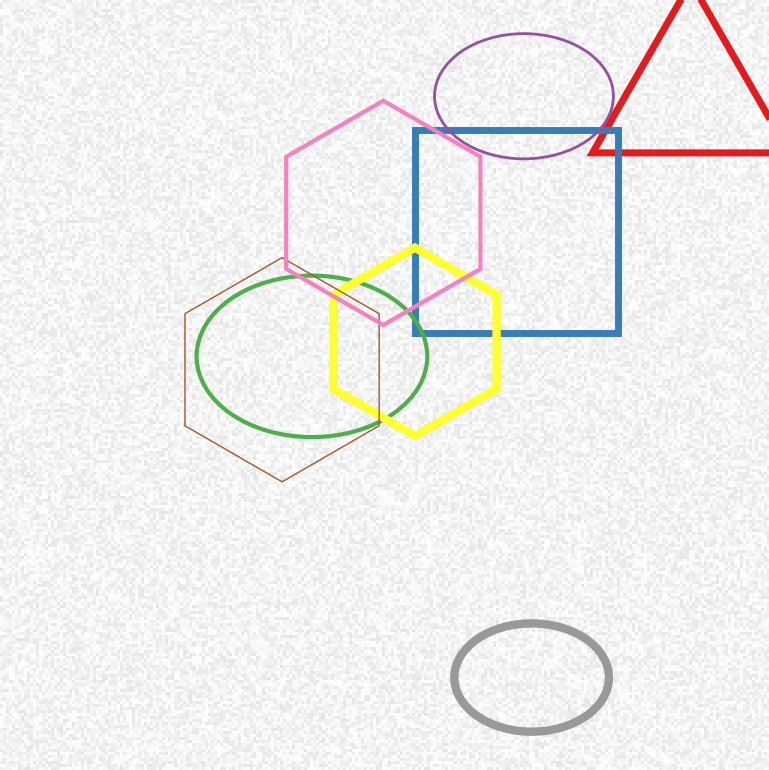[{"shape": "triangle", "thickness": 2.5, "radius": 0.74, "center": [0.897, 0.875]}, {"shape": "square", "thickness": 2.5, "radius": 0.66, "center": [0.671, 0.699]}, {"shape": "oval", "thickness": 1.5, "radius": 0.75, "center": [0.405, 0.537]}, {"shape": "oval", "thickness": 1, "radius": 0.58, "center": [0.68, 0.875]}, {"shape": "hexagon", "thickness": 3, "radius": 0.61, "center": [0.539, 0.556]}, {"shape": "hexagon", "thickness": 0.5, "radius": 0.73, "center": [0.366, 0.52]}, {"shape": "hexagon", "thickness": 1.5, "radius": 0.73, "center": [0.498, 0.724]}, {"shape": "oval", "thickness": 3, "radius": 0.5, "center": [0.69, 0.12]}]